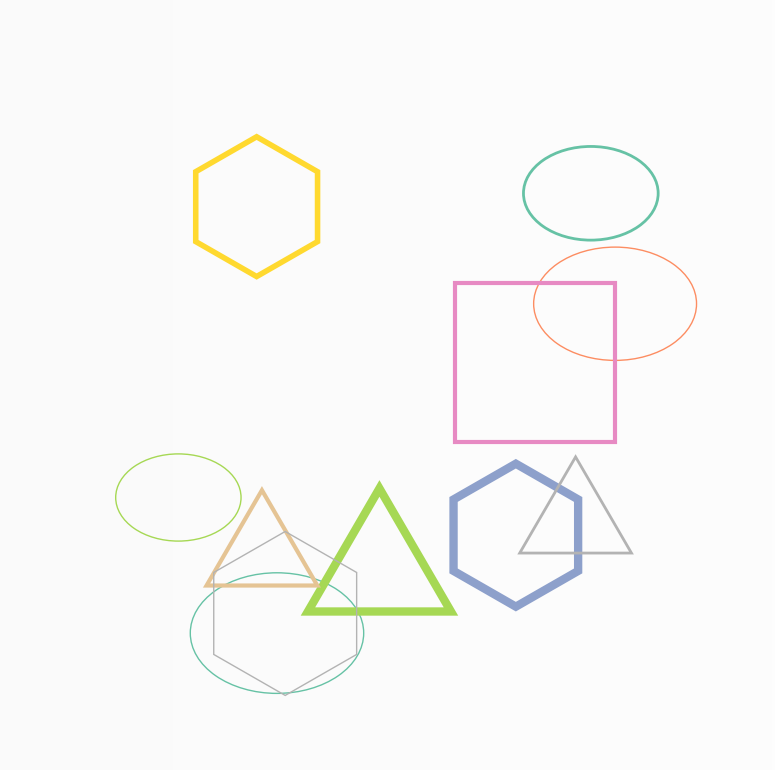[{"shape": "oval", "thickness": 0.5, "radius": 0.56, "center": [0.357, 0.178]}, {"shape": "oval", "thickness": 1, "radius": 0.43, "center": [0.762, 0.749]}, {"shape": "oval", "thickness": 0.5, "radius": 0.53, "center": [0.794, 0.606]}, {"shape": "hexagon", "thickness": 3, "radius": 0.46, "center": [0.666, 0.305]}, {"shape": "square", "thickness": 1.5, "radius": 0.52, "center": [0.69, 0.529]}, {"shape": "triangle", "thickness": 3, "radius": 0.53, "center": [0.49, 0.259]}, {"shape": "oval", "thickness": 0.5, "radius": 0.4, "center": [0.23, 0.354]}, {"shape": "hexagon", "thickness": 2, "radius": 0.45, "center": [0.331, 0.732]}, {"shape": "triangle", "thickness": 1.5, "radius": 0.41, "center": [0.338, 0.281]}, {"shape": "hexagon", "thickness": 0.5, "radius": 0.53, "center": [0.368, 0.203]}, {"shape": "triangle", "thickness": 1, "radius": 0.42, "center": [0.743, 0.323]}]